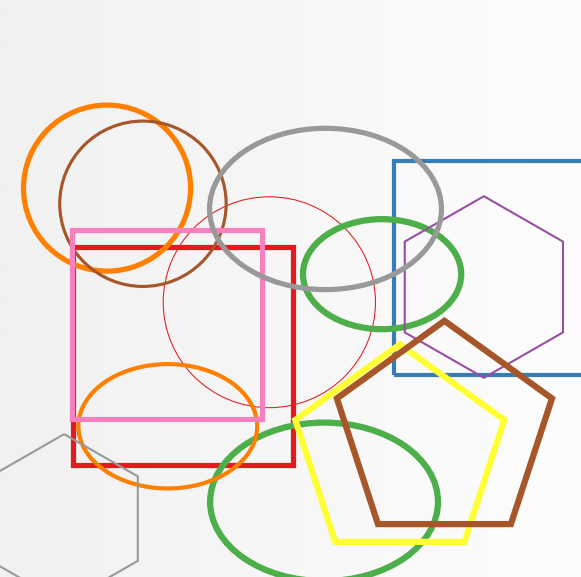[{"shape": "square", "thickness": 2.5, "radius": 0.95, "center": [0.314, 0.383]}, {"shape": "circle", "thickness": 0.5, "radius": 0.91, "center": [0.463, 0.476]}, {"shape": "square", "thickness": 2, "radius": 0.93, "center": [0.863, 0.535]}, {"shape": "oval", "thickness": 3, "radius": 0.68, "center": [0.657, 0.524]}, {"shape": "oval", "thickness": 3, "radius": 0.98, "center": [0.558, 0.13]}, {"shape": "hexagon", "thickness": 1, "radius": 0.79, "center": [0.832, 0.502]}, {"shape": "circle", "thickness": 2.5, "radius": 0.72, "center": [0.184, 0.673]}, {"shape": "oval", "thickness": 2, "radius": 0.77, "center": [0.289, 0.261]}, {"shape": "pentagon", "thickness": 3, "radius": 0.94, "center": [0.688, 0.214]}, {"shape": "pentagon", "thickness": 3, "radius": 0.97, "center": [0.765, 0.249]}, {"shape": "circle", "thickness": 1.5, "radius": 0.72, "center": [0.246, 0.646]}, {"shape": "square", "thickness": 2.5, "radius": 0.82, "center": [0.288, 0.437]}, {"shape": "hexagon", "thickness": 1, "radius": 0.73, "center": [0.11, 0.101]}, {"shape": "oval", "thickness": 2.5, "radius": 1.0, "center": [0.56, 0.637]}]